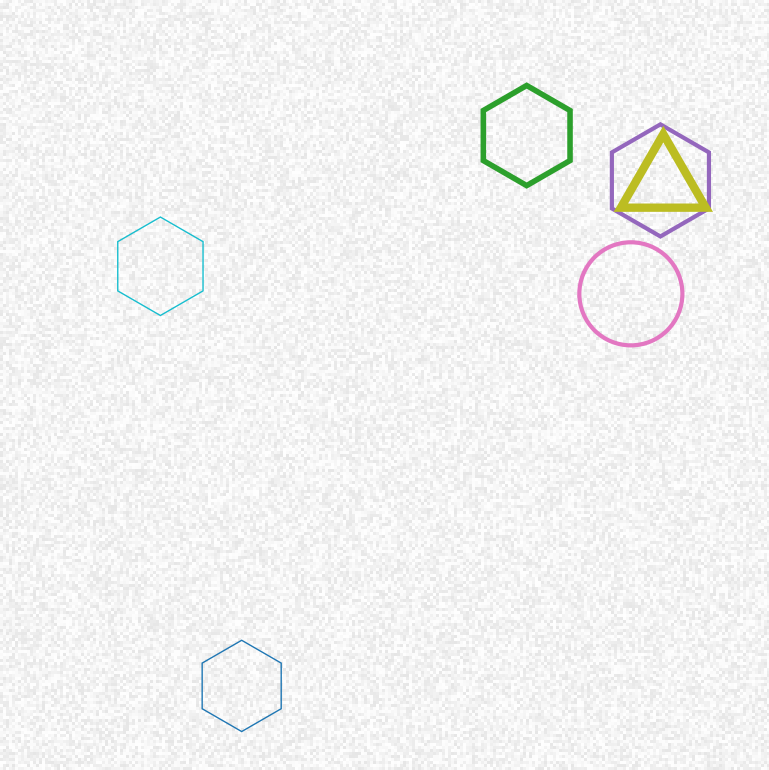[{"shape": "hexagon", "thickness": 0.5, "radius": 0.3, "center": [0.314, 0.109]}, {"shape": "hexagon", "thickness": 2, "radius": 0.33, "center": [0.684, 0.824]}, {"shape": "hexagon", "thickness": 1.5, "radius": 0.36, "center": [0.858, 0.766]}, {"shape": "circle", "thickness": 1.5, "radius": 0.33, "center": [0.819, 0.618]}, {"shape": "triangle", "thickness": 3, "radius": 0.32, "center": [0.861, 0.762]}, {"shape": "hexagon", "thickness": 0.5, "radius": 0.32, "center": [0.208, 0.654]}]